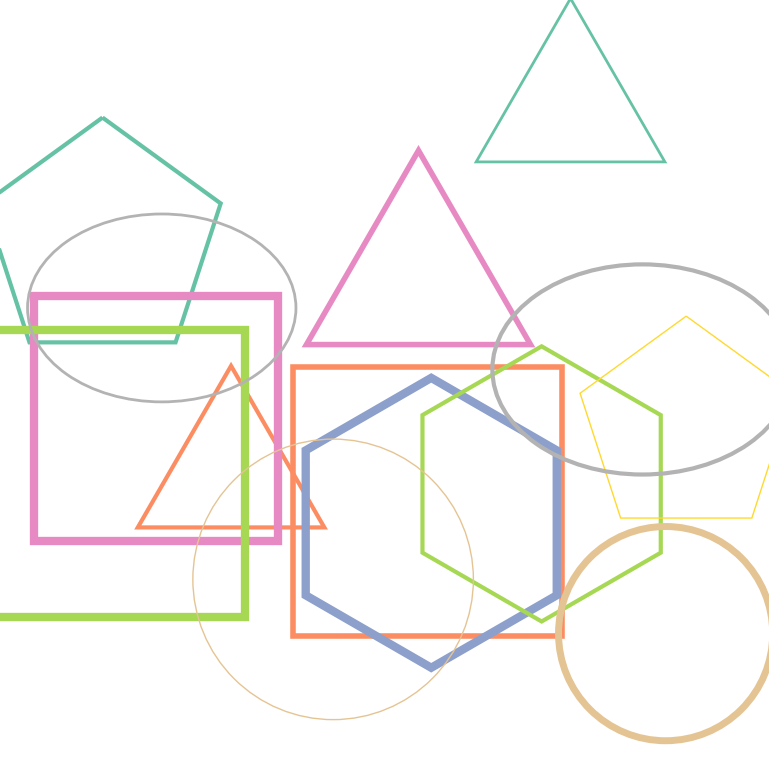[{"shape": "triangle", "thickness": 1, "radius": 0.71, "center": [0.741, 0.861]}, {"shape": "pentagon", "thickness": 1.5, "radius": 0.81, "center": [0.133, 0.686]}, {"shape": "triangle", "thickness": 1.5, "radius": 0.7, "center": [0.3, 0.385]}, {"shape": "square", "thickness": 2, "radius": 0.87, "center": [0.555, 0.349]}, {"shape": "hexagon", "thickness": 3, "radius": 0.94, "center": [0.56, 0.321]}, {"shape": "triangle", "thickness": 2, "radius": 0.84, "center": [0.543, 0.636]}, {"shape": "square", "thickness": 3, "radius": 0.79, "center": [0.203, 0.457]}, {"shape": "hexagon", "thickness": 1.5, "radius": 0.89, "center": [0.703, 0.372]}, {"shape": "square", "thickness": 3, "radius": 0.93, "center": [0.131, 0.385]}, {"shape": "pentagon", "thickness": 0.5, "radius": 0.72, "center": [0.891, 0.444]}, {"shape": "circle", "thickness": 0.5, "radius": 0.91, "center": [0.433, 0.248]}, {"shape": "circle", "thickness": 2.5, "radius": 0.7, "center": [0.864, 0.177]}, {"shape": "oval", "thickness": 1.5, "radius": 0.97, "center": [0.834, 0.52]}, {"shape": "oval", "thickness": 1, "radius": 0.87, "center": [0.21, 0.6]}]